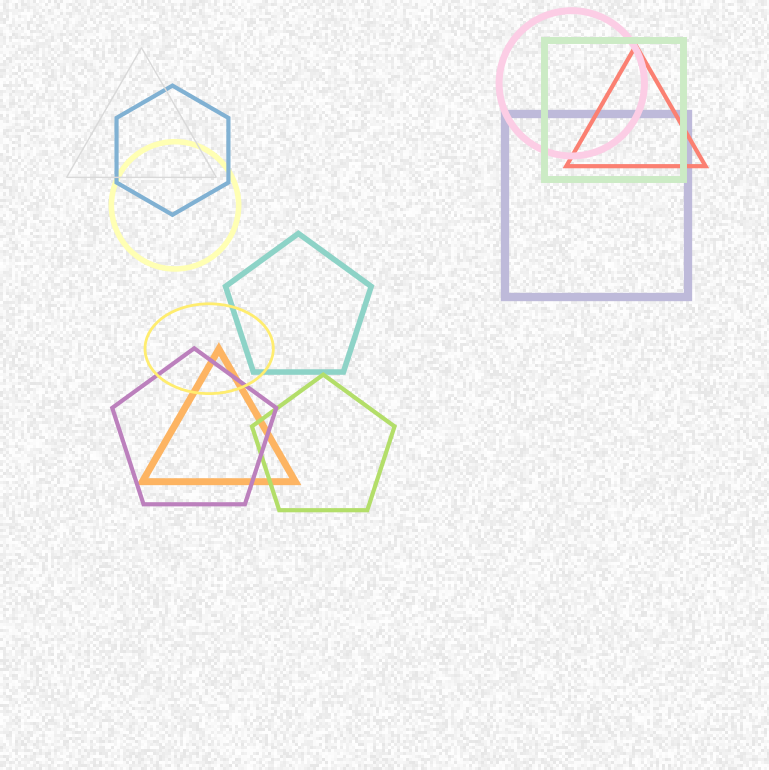[{"shape": "pentagon", "thickness": 2, "radius": 0.5, "center": [0.388, 0.597]}, {"shape": "circle", "thickness": 2, "radius": 0.41, "center": [0.227, 0.733]}, {"shape": "square", "thickness": 3, "radius": 0.59, "center": [0.775, 0.733]}, {"shape": "triangle", "thickness": 1.5, "radius": 0.52, "center": [0.826, 0.836]}, {"shape": "hexagon", "thickness": 1.5, "radius": 0.42, "center": [0.224, 0.805]}, {"shape": "triangle", "thickness": 2.5, "radius": 0.57, "center": [0.284, 0.432]}, {"shape": "pentagon", "thickness": 1.5, "radius": 0.49, "center": [0.42, 0.416]}, {"shape": "circle", "thickness": 2.5, "radius": 0.47, "center": [0.743, 0.892]}, {"shape": "triangle", "thickness": 0.5, "radius": 0.56, "center": [0.184, 0.826]}, {"shape": "pentagon", "thickness": 1.5, "radius": 0.56, "center": [0.252, 0.436]}, {"shape": "square", "thickness": 2.5, "radius": 0.45, "center": [0.797, 0.857]}, {"shape": "oval", "thickness": 1, "radius": 0.42, "center": [0.272, 0.547]}]